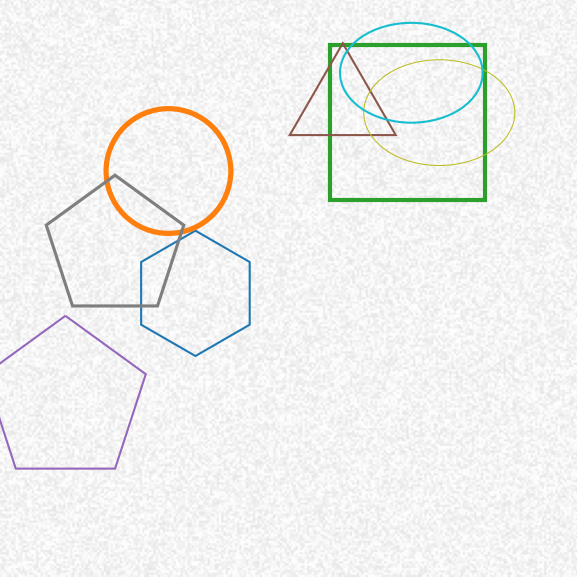[{"shape": "hexagon", "thickness": 1, "radius": 0.54, "center": [0.338, 0.491]}, {"shape": "circle", "thickness": 2.5, "radius": 0.54, "center": [0.292, 0.703]}, {"shape": "square", "thickness": 2, "radius": 0.67, "center": [0.706, 0.788]}, {"shape": "pentagon", "thickness": 1, "radius": 0.73, "center": [0.113, 0.306]}, {"shape": "triangle", "thickness": 1, "radius": 0.53, "center": [0.594, 0.818]}, {"shape": "pentagon", "thickness": 1.5, "radius": 0.63, "center": [0.199, 0.571]}, {"shape": "oval", "thickness": 0.5, "radius": 0.65, "center": [0.761, 0.804]}, {"shape": "oval", "thickness": 1, "radius": 0.62, "center": [0.712, 0.873]}]